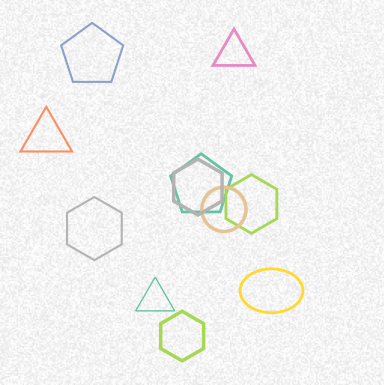[{"shape": "triangle", "thickness": 1, "radius": 0.29, "center": [0.403, 0.222]}, {"shape": "pentagon", "thickness": 2, "radius": 0.42, "center": [0.523, 0.517]}, {"shape": "triangle", "thickness": 1.5, "radius": 0.39, "center": [0.12, 0.645]}, {"shape": "pentagon", "thickness": 1.5, "radius": 0.42, "center": [0.239, 0.856]}, {"shape": "triangle", "thickness": 2, "radius": 0.32, "center": [0.608, 0.862]}, {"shape": "hexagon", "thickness": 2.5, "radius": 0.32, "center": [0.473, 0.127]}, {"shape": "hexagon", "thickness": 2, "radius": 0.38, "center": [0.653, 0.47]}, {"shape": "oval", "thickness": 2, "radius": 0.41, "center": [0.705, 0.245]}, {"shape": "circle", "thickness": 2.5, "radius": 0.29, "center": [0.582, 0.456]}, {"shape": "hexagon", "thickness": 2.5, "radius": 0.36, "center": [0.514, 0.514]}, {"shape": "hexagon", "thickness": 1.5, "radius": 0.41, "center": [0.245, 0.406]}]